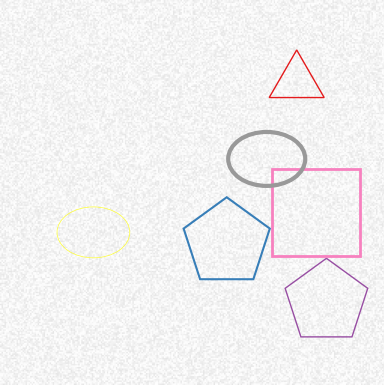[{"shape": "triangle", "thickness": 1, "radius": 0.41, "center": [0.771, 0.788]}, {"shape": "pentagon", "thickness": 1.5, "radius": 0.59, "center": [0.589, 0.37]}, {"shape": "pentagon", "thickness": 1, "radius": 0.56, "center": [0.848, 0.216]}, {"shape": "oval", "thickness": 0.5, "radius": 0.47, "center": [0.243, 0.396]}, {"shape": "square", "thickness": 2, "radius": 0.57, "center": [0.821, 0.448]}, {"shape": "oval", "thickness": 3, "radius": 0.5, "center": [0.693, 0.587]}]